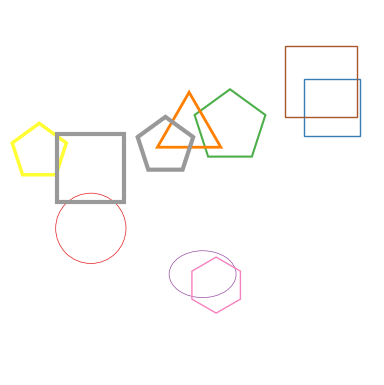[{"shape": "circle", "thickness": 0.5, "radius": 0.46, "center": [0.236, 0.407]}, {"shape": "square", "thickness": 1, "radius": 0.37, "center": [0.862, 0.721]}, {"shape": "pentagon", "thickness": 1.5, "radius": 0.48, "center": [0.597, 0.671]}, {"shape": "oval", "thickness": 0.5, "radius": 0.43, "center": [0.526, 0.288]}, {"shape": "triangle", "thickness": 2, "radius": 0.48, "center": [0.491, 0.665]}, {"shape": "pentagon", "thickness": 2.5, "radius": 0.37, "center": [0.102, 0.606]}, {"shape": "square", "thickness": 1, "radius": 0.46, "center": [0.834, 0.788]}, {"shape": "hexagon", "thickness": 1, "radius": 0.36, "center": [0.561, 0.259]}, {"shape": "square", "thickness": 3, "radius": 0.44, "center": [0.235, 0.564]}, {"shape": "pentagon", "thickness": 3, "radius": 0.38, "center": [0.43, 0.621]}]